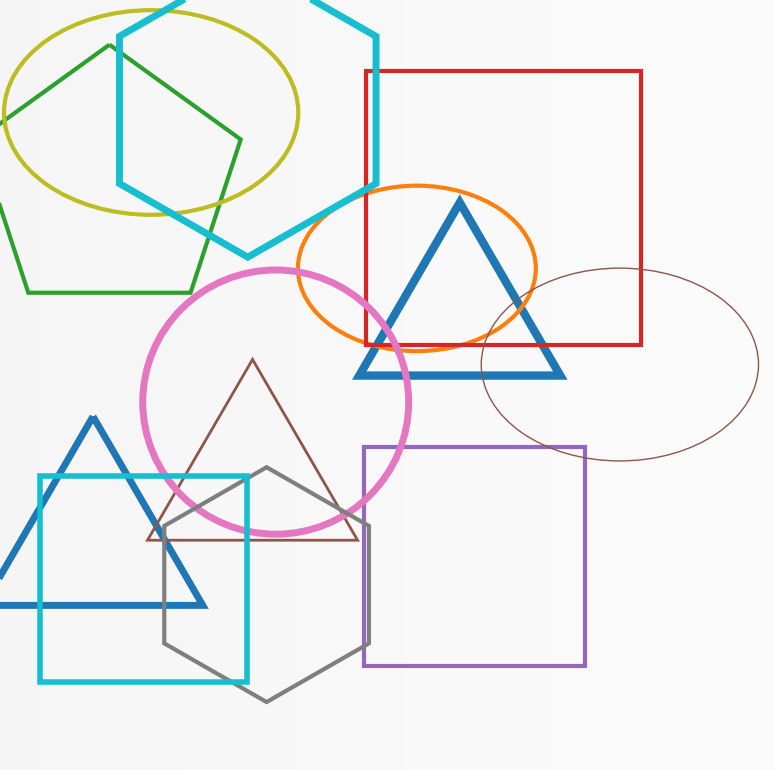[{"shape": "triangle", "thickness": 3, "radius": 0.75, "center": [0.593, 0.587]}, {"shape": "triangle", "thickness": 2.5, "radius": 0.82, "center": [0.12, 0.296]}, {"shape": "oval", "thickness": 1.5, "radius": 0.77, "center": [0.538, 0.651]}, {"shape": "pentagon", "thickness": 1.5, "radius": 0.89, "center": [0.141, 0.764]}, {"shape": "square", "thickness": 1.5, "radius": 0.89, "center": [0.65, 0.73]}, {"shape": "square", "thickness": 1.5, "radius": 0.71, "center": [0.612, 0.277]}, {"shape": "triangle", "thickness": 1, "radius": 0.78, "center": [0.326, 0.377]}, {"shape": "oval", "thickness": 0.5, "radius": 0.89, "center": [0.8, 0.527]}, {"shape": "circle", "thickness": 2.5, "radius": 0.86, "center": [0.356, 0.478]}, {"shape": "hexagon", "thickness": 1.5, "radius": 0.76, "center": [0.344, 0.241]}, {"shape": "oval", "thickness": 1.5, "radius": 0.95, "center": [0.195, 0.854]}, {"shape": "square", "thickness": 2, "radius": 0.67, "center": [0.185, 0.248]}, {"shape": "hexagon", "thickness": 2.5, "radius": 0.96, "center": [0.32, 0.857]}]